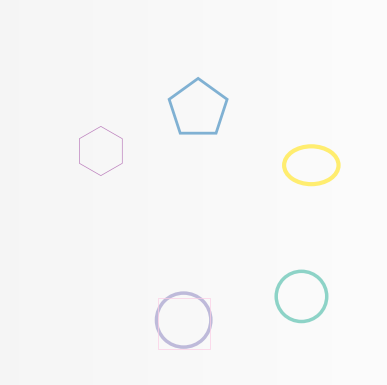[{"shape": "circle", "thickness": 2.5, "radius": 0.33, "center": [0.778, 0.23]}, {"shape": "circle", "thickness": 2.5, "radius": 0.35, "center": [0.474, 0.169]}, {"shape": "pentagon", "thickness": 2, "radius": 0.39, "center": [0.511, 0.718]}, {"shape": "square", "thickness": 0.5, "radius": 0.34, "center": [0.476, 0.16]}, {"shape": "hexagon", "thickness": 0.5, "radius": 0.32, "center": [0.26, 0.608]}, {"shape": "oval", "thickness": 3, "radius": 0.35, "center": [0.803, 0.571]}]